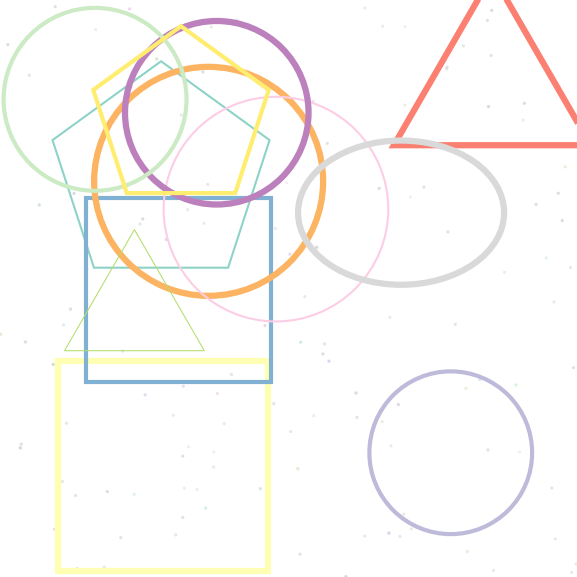[{"shape": "pentagon", "thickness": 1, "radius": 0.99, "center": [0.279, 0.695]}, {"shape": "square", "thickness": 3, "radius": 0.91, "center": [0.282, 0.192]}, {"shape": "circle", "thickness": 2, "radius": 0.7, "center": [0.781, 0.215]}, {"shape": "triangle", "thickness": 3, "radius": 0.98, "center": [0.852, 0.846]}, {"shape": "square", "thickness": 2, "radius": 0.8, "center": [0.309, 0.497]}, {"shape": "circle", "thickness": 3, "radius": 0.99, "center": [0.361, 0.685]}, {"shape": "triangle", "thickness": 0.5, "radius": 0.7, "center": [0.233, 0.462]}, {"shape": "circle", "thickness": 1, "radius": 0.97, "center": [0.478, 0.637]}, {"shape": "oval", "thickness": 3, "radius": 0.89, "center": [0.695, 0.631]}, {"shape": "circle", "thickness": 3, "radius": 0.79, "center": [0.375, 0.804]}, {"shape": "circle", "thickness": 2, "radius": 0.79, "center": [0.165, 0.827]}, {"shape": "pentagon", "thickness": 2, "radius": 0.8, "center": [0.313, 0.794]}]